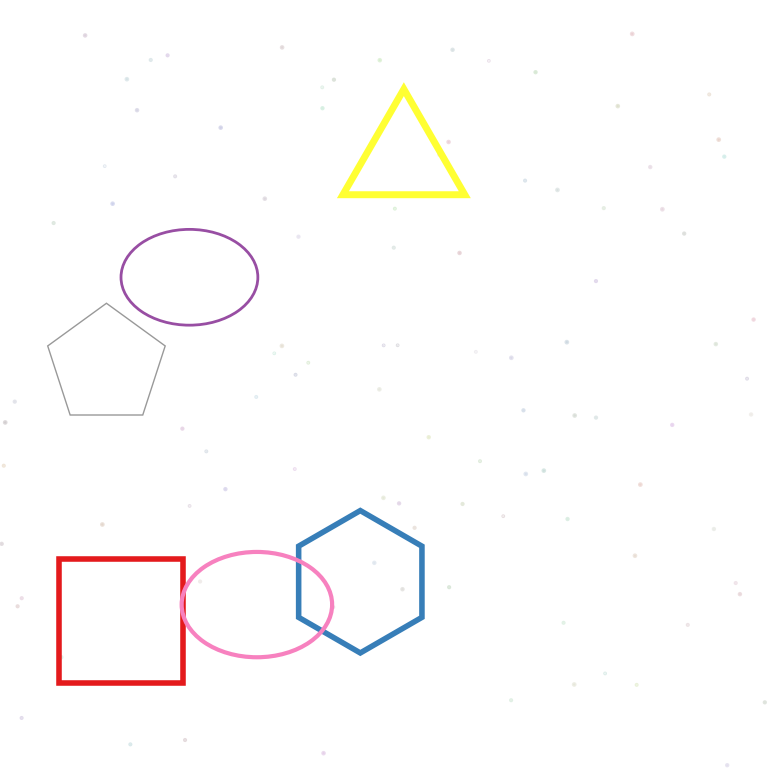[{"shape": "square", "thickness": 2, "radius": 0.4, "center": [0.157, 0.193]}, {"shape": "hexagon", "thickness": 2, "radius": 0.46, "center": [0.468, 0.244]}, {"shape": "oval", "thickness": 1, "radius": 0.44, "center": [0.246, 0.64]}, {"shape": "triangle", "thickness": 2.5, "radius": 0.46, "center": [0.524, 0.793]}, {"shape": "oval", "thickness": 1.5, "radius": 0.49, "center": [0.334, 0.215]}, {"shape": "pentagon", "thickness": 0.5, "radius": 0.4, "center": [0.138, 0.526]}]